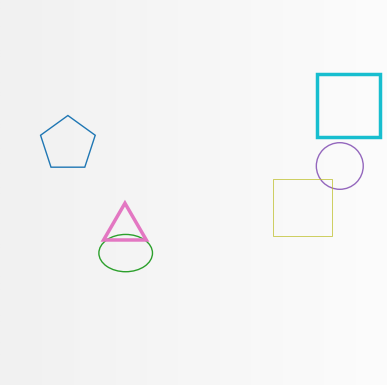[{"shape": "pentagon", "thickness": 1, "radius": 0.37, "center": [0.175, 0.626]}, {"shape": "oval", "thickness": 1, "radius": 0.35, "center": [0.324, 0.343]}, {"shape": "circle", "thickness": 1, "radius": 0.3, "center": [0.877, 0.569]}, {"shape": "triangle", "thickness": 2.5, "radius": 0.32, "center": [0.322, 0.408]}, {"shape": "square", "thickness": 0.5, "radius": 0.38, "center": [0.781, 0.461]}, {"shape": "square", "thickness": 2.5, "radius": 0.41, "center": [0.9, 0.726]}]